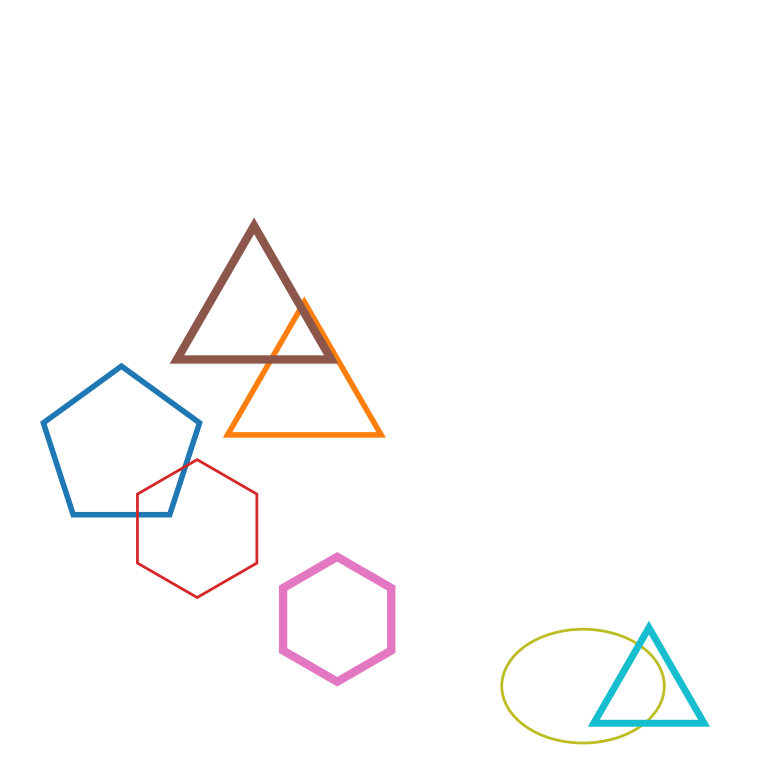[{"shape": "pentagon", "thickness": 2, "radius": 0.53, "center": [0.158, 0.418]}, {"shape": "triangle", "thickness": 2, "radius": 0.58, "center": [0.395, 0.493]}, {"shape": "hexagon", "thickness": 1, "radius": 0.45, "center": [0.256, 0.314]}, {"shape": "triangle", "thickness": 3, "radius": 0.58, "center": [0.33, 0.591]}, {"shape": "hexagon", "thickness": 3, "radius": 0.41, "center": [0.438, 0.196]}, {"shape": "oval", "thickness": 1, "radius": 0.53, "center": [0.757, 0.109]}, {"shape": "triangle", "thickness": 2.5, "radius": 0.41, "center": [0.843, 0.102]}]